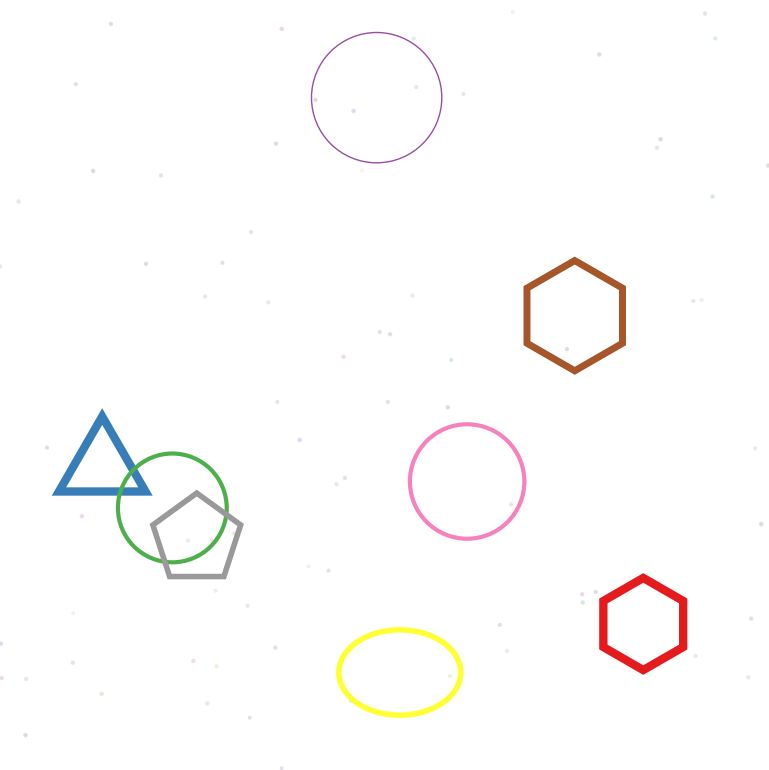[{"shape": "hexagon", "thickness": 3, "radius": 0.3, "center": [0.835, 0.19]}, {"shape": "triangle", "thickness": 3, "radius": 0.32, "center": [0.133, 0.394]}, {"shape": "circle", "thickness": 1.5, "radius": 0.35, "center": [0.224, 0.34]}, {"shape": "circle", "thickness": 0.5, "radius": 0.42, "center": [0.489, 0.873]}, {"shape": "oval", "thickness": 2, "radius": 0.4, "center": [0.519, 0.127]}, {"shape": "hexagon", "thickness": 2.5, "radius": 0.36, "center": [0.746, 0.59]}, {"shape": "circle", "thickness": 1.5, "radius": 0.37, "center": [0.607, 0.375]}, {"shape": "pentagon", "thickness": 2, "radius": 0.3, "center": [0.256, 0.3]}]